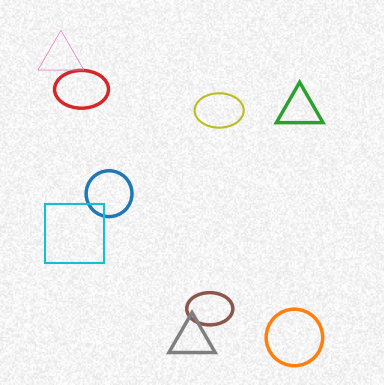[{"shape": "circle", "thickness": 2.5, "radius": 0.3, "center": [0.283, 0.497]}, {"shape": "circle", "thickness": 2.5, "radius": 0.37, "center": [0.765, 0.123]}, {"shape": "triangle", "thickness": 2.5, "radius": 0.35, "center": [0.778, 0.716]}, {"shape": "oval", "thickness": 2.5, "radius": 0.35, "center": [0.212, 0.768]}, {"shape": "oval", "thickness": 2.5, "radius": 0.3, "center": [0.545, 0.198]}, {"shape": "triangle", "thickness": 0.5, "radius": 0.34, "center": [0.158, 0.852]}, {"shape": "triangle", "thickness": 2.5, "radius": 0.35, "center": [0.499, 0.119]}, {"shape": "oval", "thickness": 1.5, "radius": 0.32, "center": [0.569, 0.713]}, {"shape": "square", "thickness": 1.5, "radius": 0.38, "center": [0.193, 0.393]}]